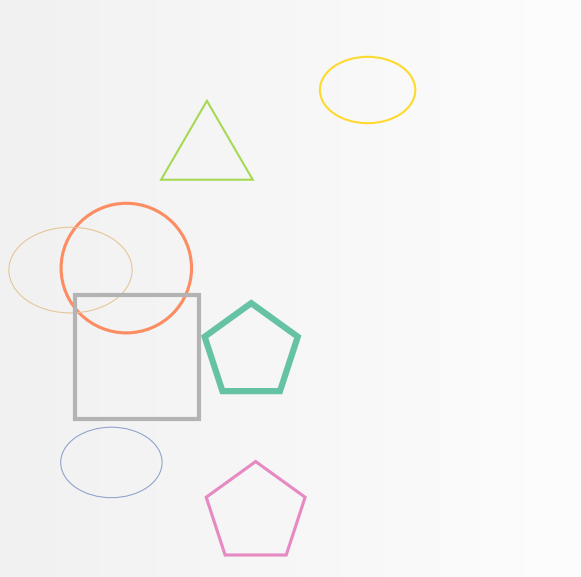[{"shape": "pentagon", "thickness": 3, "radius": 0.42, "center": [0.432, 0.39]}, {"shape": "circle", "thickness": 1.5, "radius": 0.56, "center": [0.217, 0.535]}, {"shape": "oval", "thickness": 0.5, "radius": 0.44, "center": [0.192, 0.198]}, {"shape": "pentagon", "thickness": 1.5, "radius": 0.45, "center": [0.44, 0.11]}, {"shape": "triangle", "thickness": 1, "radius": 0.46, "center": [0.356, 0.733]}, {"shape": "oval", "thickness": 1, "radius": 0.41, "center": [0.632, 0.843]}, {"shape": "oval", "thickness": 0.5, "radius": 0.53, "center": [0.121, 0.531]}, {"shape": "square", "thickness": 2, "radius": 0.53, "center": [0.236, 0.381]}]